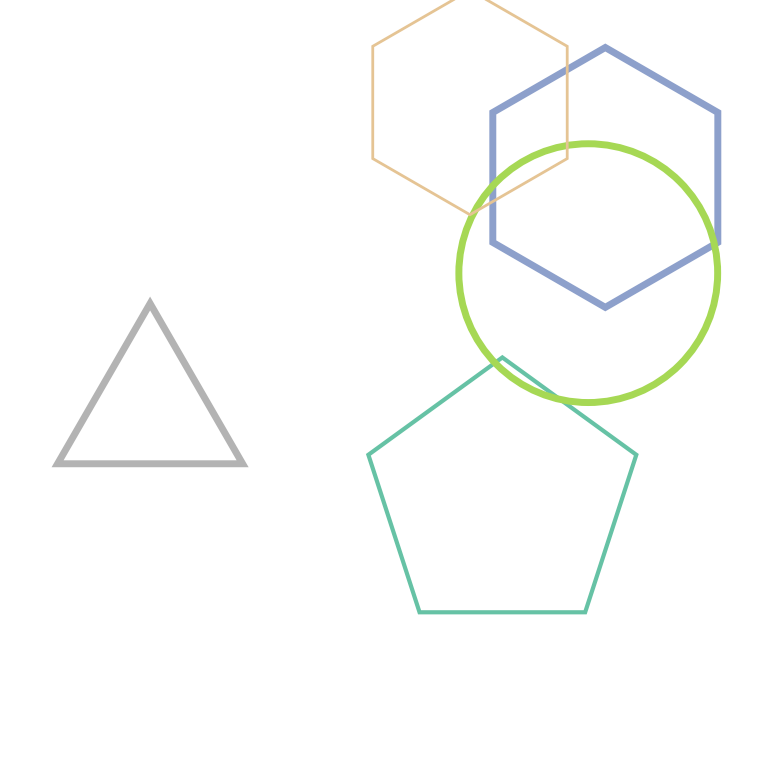[{"shape": "pentagon", "thickness": 1.5, "radius": 0.91, "center": [0.652, 0.353]}, {"shape": "hexagon", "thickness": 2.5, "radius": 0.84, "center": [0.786, 0.77]}, {"shape": "circle", "thickness": 2.5, "radius": 0.84, "center": [0.764, 0.645]}, {"shape": "hexagon", "thickness": 1, "radius": 0.73, "center": [0.61, 0.867]}, {"shape": "triangle", "thickness": 2.5, "radius": 0.69, "center": [0.195, 0.467]}]